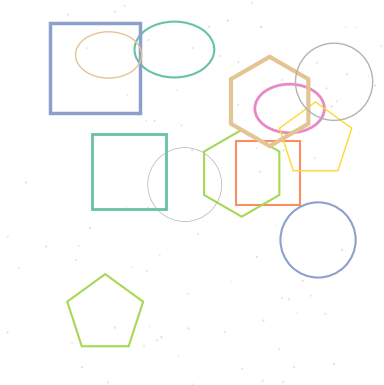[{"shape": "oval", "thickness": 1.5, "radius": 0.52, "center": [0.453, 0.871]}, {"shape": "square", "thickness": 2, "radius": 0.48, "center": [0.335, 0.554]}, {"shape": "square", "thickness": 1.5, "radius": 0.42, "center": [0.696, 0.551]}, {"shape": "circle", "thickness": 1.5, "radius": 0.49, "center": [0.826, 0.377]}, {"shape": "square", "thickness": 2.5, "radius": 0.59, "center": [0.247, 0.823]}, {"shape": "oval", "thickness": 2, "radius": 0.45, "center": [0.752, 0.718]}, {"shape": "hexagon", "thickness": 1.5, "radius": 0.56, "center": [0.628, 0.55]}, {"shape": "pentagon", "thickness": 1.5, "radius": 0.52, "center": [0.273, 0.184]}, {"shape": "pentagon", "thickness": 1, "radius": 0.49, "center": [0.82, 0.636]}, {"shape": "oval", "thickness": 1, "radius": 0.43, "center": [0.282, 0.857]}, {"shape": "hexagon", "thickness": 3, "radius": 0.58, "center": [0.7, 0.737]}, {"shape": "circle", "thickness": 1, "radius": 0.5, "center": [0.868, 0.788]}, {"shape": "circle", "thickness": 0.5, "radius": 0.48, "center": [0.48, 0.521]}]